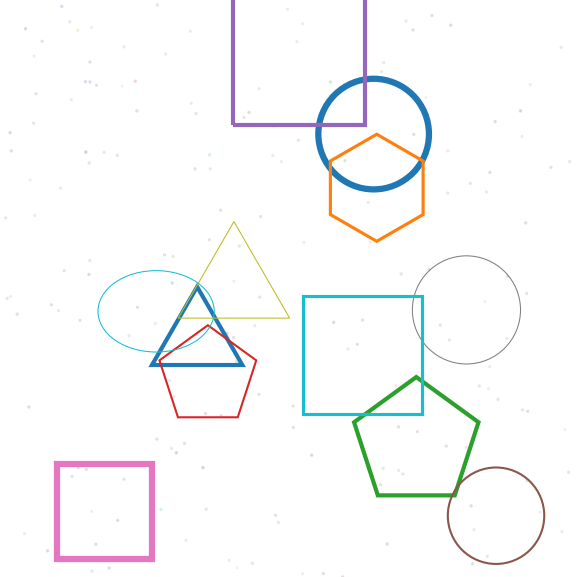[{"shape": "triangle", "thickness": 2, "radius": 0.45, "center": [0.341, 0.412]}, {"shape": "circle", "thickness": 3, "radius": 0.48, "center": [0.647, 0.767]}, {"shape": "hexagon", "thickness": 1.5, "radius": 0.46, "center": [0.652, 0.674]}, {"shape": "pentagon", "thickness": 2, "radius": 0.57, "center": [0.721, 0.233]}, {"shape": "pentagon", "thickness": 1, "radius": 0.44, "center": [0.36, 0.348]}, {"shape": "square", "thickness": 2, "radius": 0.57, "center": [0.518, 0.897]}, {"shape": "circle", "thickness": 1, "radius": 0.42, "center": [0.859, 0.106]}, {"shape": "square", "thickness": 3, "radius": 0.41, "center": [0.18, 0.114]}, {"shape": "circle", "thickness": 0.5, "radius": 0.47, "center": [0.808, 0.462]}, {"shape": "triangle", "thickness": 0.5, "radius": 0.56, "center": [0.405, 0.504]}, {"shape": "oval", "thickness": 0.5, "radius": 0.5, "center": [0.27, 0.46]}, {"shape": "square", "thickness": 1.5, "radius": 0.51, "center": [0.628, 0.384]}]